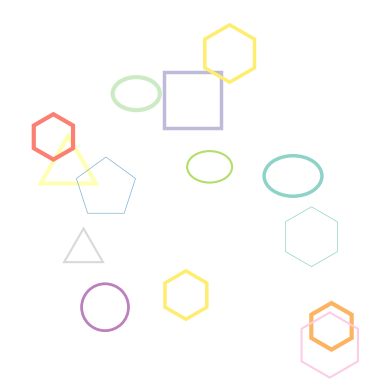[{"shape": "hexagon", "thickness": 0.5, "radius": 0.39, "center": [0.809, 0.385]}, {"shape": "oval", "thickness": 2.5, "radius": 0.38, "center": [0.761, 0.543]}, {"shape": "triangle", "thickness": 3, "radius": 0.41, "center": [0.177, 0.565]}, {"shape": "square", "thickness": 2.5, "radius": 0.37, "center": [0.5, 0.74]}, {"shape": "hexagon", "thickness": 3, "radius": 0.29, "center": [0.139, 0.644]}, {"shape": "pentagon", "thickness": 0.5, "radius": 0.4, "center": [0.275, 0.511]}, {"shape": "hexagon", "thickness": 3, "radius": 0.3, "center": [0.861, 0.152]}, {"shape": "oval", "thickness": 1.5, "radius": 0.29, "center": [0.544, 0.567]}, {"shape": "hexagon", "thickness": 1.5, "radius": 0.42, "center": [0.856, 0.104]}, {"shape": "triangle", "thickness": 1.5, "radius": 0.29, "center": [0.217, 0.348]}, {"shape": "circle", "thickness": 2, "radius": 0.3, "center": [0.273, 0.202]}, {"shape": "oval", "thickness": 3, "radius": 0.31, "center": [0.354, 0.757]}, {"shape": "hexagon", "thickness": 2.5, "radius": 0.31, "center": [0.483, 0.234]}, {"shape": "hexagon", "thickness": 2.5, "radius": 0.37, "center": [0.597, 0.861]}]